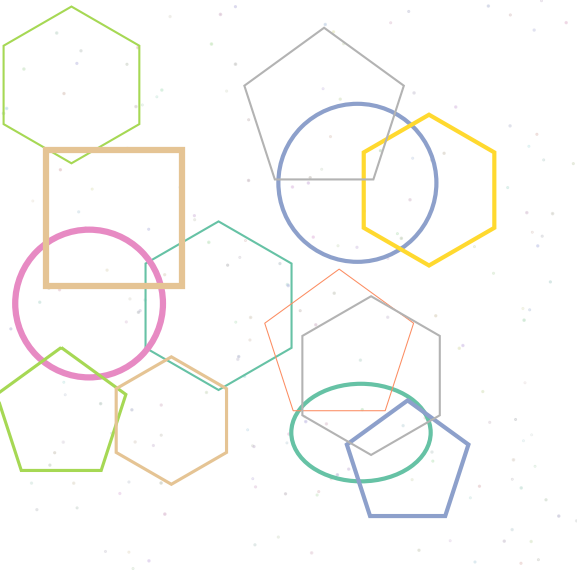[{"shape": "hexagon", "thickness": 1, "radius": 0.73, "center": [0.378, 0.47]}, {"shape": "oval", "thickness": 2, "radius": 0.6, "center": [0.625, 0.25]}, {"shape": "pentagon", "thickness": 0.5, "radius": 0.68, "center": [0.587, 0.398]}, {"shape": "circle", "thickness": 2, "radius": 0.68, "center": [0.619, 0.683]}, {"shape": "pentagon", "thickness": 2, "radius": 0.55, "center": [0.706, 0.195]}, {"shape": "circle", "thickness": 3, "radius": 0.64, "center": [0.154, 0.474]}, {"shape": "pentagon", "thickness": 1.5, "radius": 0.59, "center": [0.106, 0.28]}, {"shape": "hexagon", "thickness": 1, "radius": 0.68, "center": [0.124, 0.852]}, {"shape": "hexagon", "thickness": 2, "radius": 0.65, "center": [0.743, 0.67]}, {"shape": "hexagon", "thickness": 1.5, "radius": 0.55, "center": [0.297, 0.271]}, {"shape": "square", "thickness": 3, "radius": 0.59, "center": [0.198, 0.621]}, {"shape": "pentagon", "thickness": 1, "radius": 0.73, "center": [0.561, 0.806]}, {"shape": "hexagon", "thickness": 1, "radius": 0.69, "center": [0.643, 0.349]}]